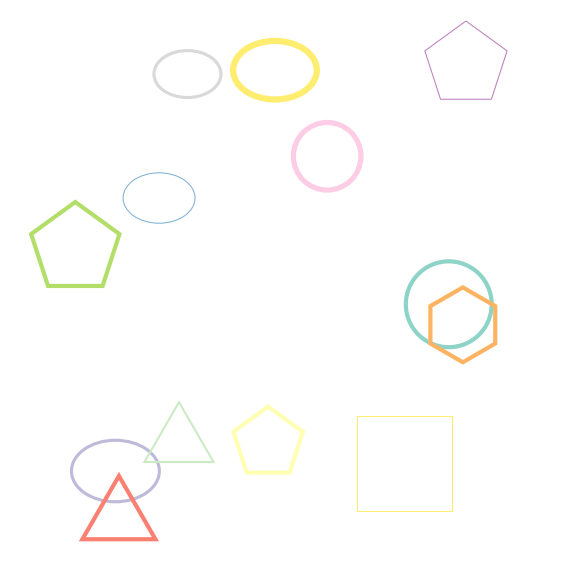[{"shape": "circle", "thickness": 2, "radius": 0.37, "center": [0.777, 0.472]}, {"shape": "pentagon", "thickness": 2, "radius": 0.32, "center": [0.464, 0.232]}, {"shape": "oval", "thickness": 1.5, "radius": 0.38, "center": [0.2, 0.184]}, {"shape": "triangle", "thickness": 2, "radius": 0.37, "center": [0.206, 0.102]}, {"shape": "oval", "thickness": 0.5, "radius": 0.31, "center": [0.275, 0.656]}, {"shape": "hexagon", "thickness": 2, "radius": 0.32, "center": [0.801, 0.437]}, {"shape": "pentagon", "thickness": 2, "radius": 0.4, "center": [0.13, 0.569]}, {"shape": "circle", "thickness": 2.5, "radius": 0.29, "center": [0.567, 0.729]}, {"shape": "oval", "thickness": 1.5, "radius": 0.29, "center": [0.325, 0.871]}, {"shape": "pentagon", "thickness": 0.5, "radius": 0.37, "center": [0.807, 0.888]}, {"shape": "triangle", "thickness": 1, "radius": 0.35, "center": [0.31, 0.234]}, {"shape": "square", "thickness": 0.5, "radius": 0.41, "center": [0.701, 0.197]}, {"shape": "oval", "thickness": 3, "radius": 0.36, "center": [0.476, 0.878]}]